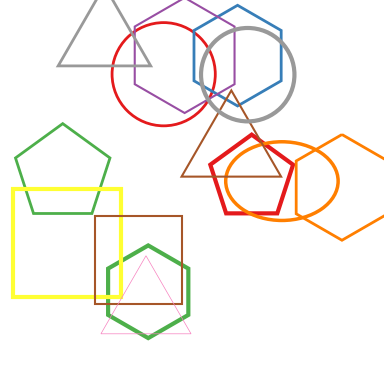[{"shape": "circle", "thickness": 2, "radius": 0.67, "center": [0.425, 0.807]}, {"shape": "pentagon", "thickness": 3, "radius": 0.57, "center": [0.654, 0.537]}, {"shape": "hexagon", "thickness": 2, "radius": 0.65, "center": [0.617, 0.856]}, {"shape": "hexagon", "thickness": 3, "radius": 0.6, "center": [0.385, 0.242]}, {"shape": "pentagon", "thickness": 2, "radius": 0.65, "center": [0.163, 0.55]}, {"shape": "hexagon", "thickness": 1.5, "radius": 0.75, "center": [0.48, 0.856]}, {"shape": "oval", "thickness": 2.5, "radius": 0.73, "center": [0.732, 0.53]}, {"shape": "hexagon", "thickness": 2, "radius": 0.69, "center": [0.888, 0.513]}, {"shape": "square", "thickness": 3, "radius": 0.71, "center": [0.174, 0.369]}, {"shape": "triangle", "thickness": 1.5, "radius": 0.75, "center": [0.601, 0.616]}, {"shape": "square", "thickness": 1.5, "radius": 0.57, "center": [0.36, 0.324]}, {"shape": "triangle", "thickness": 0.5, "radius": 0.68, "center": [0.379, 0.201]}, {"shape": "triangle", "thickness": 2, "radius": 0.69, "center": [0.271, 0.898]}, {"shape": "circle", "thickness": 3, "radius": 0.61, "center": [0.643, 0.806]}]